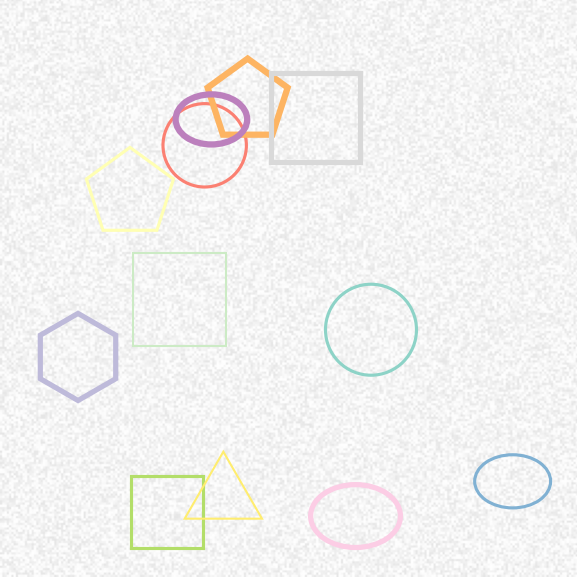[{"shape": "circle", "thickness": 1.5, "radius": 0.39, "center": [0.642, 0.428]}, {"shape": "pentagon", "thickness": 1.5, "radius": 0.4, "center": [0.225, 0.665]}, {"shape": "hexagon", "thickness": 2.5, "radius": 0.38, "center": [0.135, 0.381]}, {"shape": "circle", "thickness": 1.5, "radius": 0.36, "center": [0.354, 0.748]}, {"shape": "oval", "thickness": 1.5, "radius": 0.33, "center": [0.888, 0.166]}, {"shape": "pentagon", "thickness": 3, "radius": 0.36, "center": [0.429, 0.825]}, {"shape": "square", "thickness": 1.5, "radius": 0.31, "center": [0.289, 0.113]}, {"shape": "oval", "thickness": 2.5, "radius": 0.39, "center": [0.616, 0.106]}, {"shape": "square", "thickness": 2.5, "radius": 0.38, "center": [0.546, 0.796]}, {"shape": "oval", "thickness": 3, "radius": 0.31, "center": [0.366, 0.792]}, {"shape": "square", "thickness": 1, "radius": 0.4, "center": [0.311, 0.481]}, {"shape": "triangle", "thickness": 1, "radius": 0.39, "center": [0.387, 0.14]}]